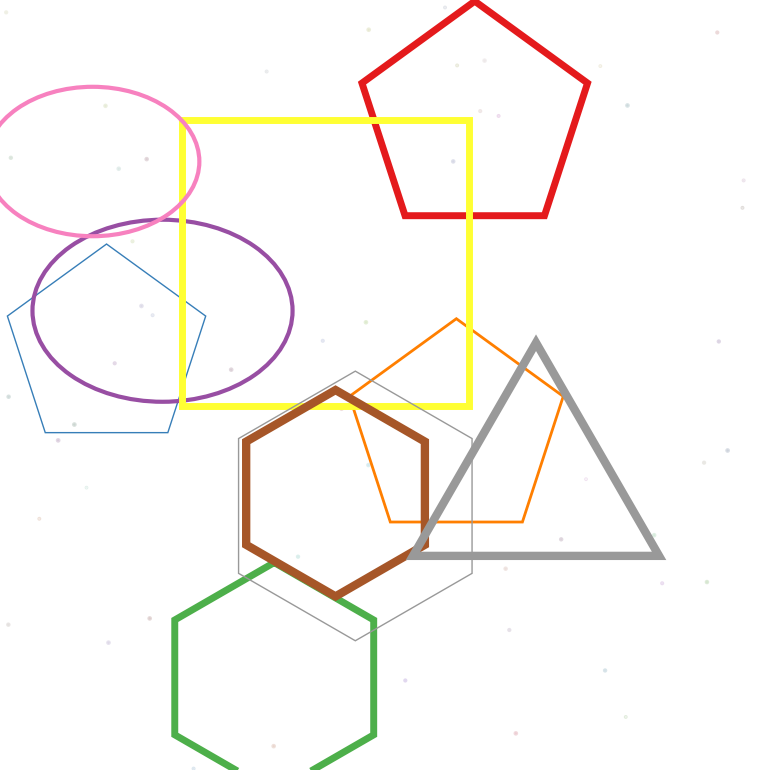[{"shape": "pentagon", "thickness": 2.5, "radius": 0.77, "center": [0.617, 0.844]}, {"shape": "pentagon", "thickness": 0.5, "radius": 0.68, "center": [0.138, 0.548]}, {"shape": "hexagon", "thickness": 2.5, "radius": 0.75, "center": [0.356, 0.12]}, {"shape": "oval", "thickness": 1.5, "radius": 0.84, "center": [0.211, 0.596]}, {"shape": "pentagon", "thickness": 1, "radius": 0.73, "center": [0.593, 0.44]}, {"shape": "square", "thickness": 2.5, "radius": 0.93, "center": [0.423, 0.659]}, {"shape": "hexagon", "thickness": 3, "radius": 0.67, "center": [0.436, 0.359]}, {"shape": "oval", "thickness": 1.5, "radius": 0.69, "center": [0.12, 0.79]}, {"shape": "hexagon", "thickness": 0.5, "radius": 0.88, "center": [0.461, 0.343]}, {"shape": "triangle", "thickness": 3, "radius": 0.92, "center": [0.696, 0.37]}]